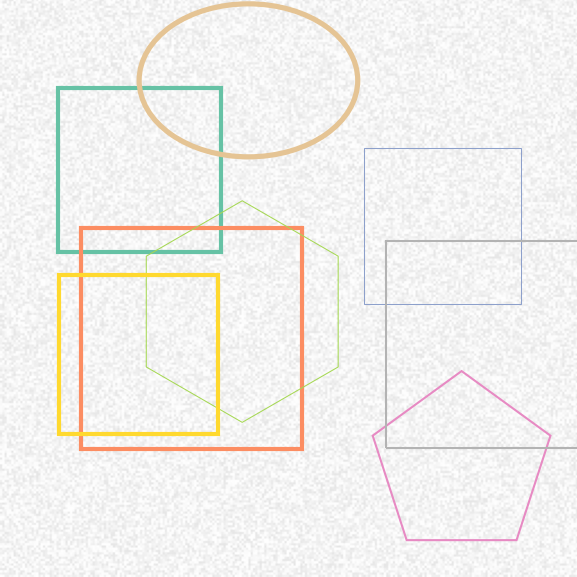[{"shape": "square", "thickness": 2, "radius": 0.71, "center": [0.241, 0.705]}, {"shape": "square", "thickness": 2, "radius": 0.96, "center": [0.332, 0.413]}, {"shape": "square", "thickness": 0.5, "radius": 0.68, "center": [0.766, 0.608]}, {"shape": "pentagon", "thickness": 1, "radius": 0.81, "center": [0.799, 0.195]}, {"shape": "hexagon", "thickness": 0.5, "radius": 0.96, "center": [0.419, 0.46]}, {"shape": "square", "thickness": 2, "radius": 0.69, "center": [0.241, 0.386]}, {"shape": "oval", "thickness": 2.5, "radius": 0.95, "center": [0.43, 0.86]}, {"shape": "square", "thickness": 1, "radius": 0.89, "center": [0.846, 0.403]}]